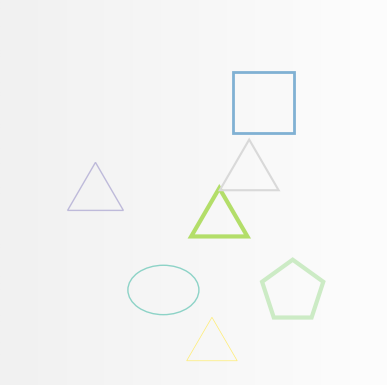[{"shape": "oval", "thickness": 1, "radius": 0.46, "center": [0.422, 0.247]}, {"shape": "triangle", "thickness": 1, "radius": 0.42, "center": [0.246, 0.495]}, {"shape": "square", "thickness": 2, "radius": 0.4, "center": [0.68, 0.734]}, {"shape": "triangle", "thickness": 3, "radius": 0.42, "center": [0.566, 0.428]}, {"shape": "triangle", "thickness": 1.5, "radius": 0.44, "center": [0.643, 0.55]}, {"shape": "pentagon", "thickness": 3, "radius": 0.42, "center": [0.755, 0.242]}, {"shape": "triangle", "thickness": 0.5, "radius": 0.38, "center": [0.547, 0.101]}]